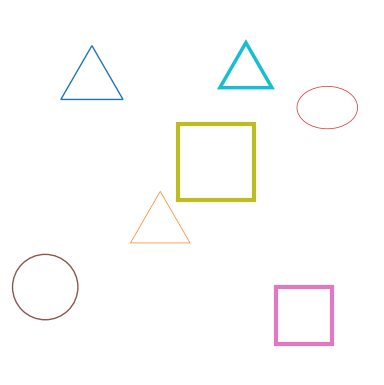[{"shape": "triangle", "thickness": 1, "radius": 0.47, "center": [0.239, 0.788]}, {"shape": "triangle", "thickness": 0.5, "radius": 0.45, "center": [0.416, 0.414]}, {"shape": "oval", "thickness": 0.5, "radius": 0.39, "center": [0.85, 0.721]}, {"shape": "circle", "thickness": 1, "radius": 0.42, "center": [0.117, 0.254]}, {"shape": "square", "thickness": 3, "radius": 0.37, "center": [0.789, 0.18]}, {"shape": "square", "thickness": 3, "radius": 0.5, "center": [0.56, 0.579]}, {"shape": "triangle", "thickness": 2.5, "radius": 0.39, "center": [0.639, 0.811]}]